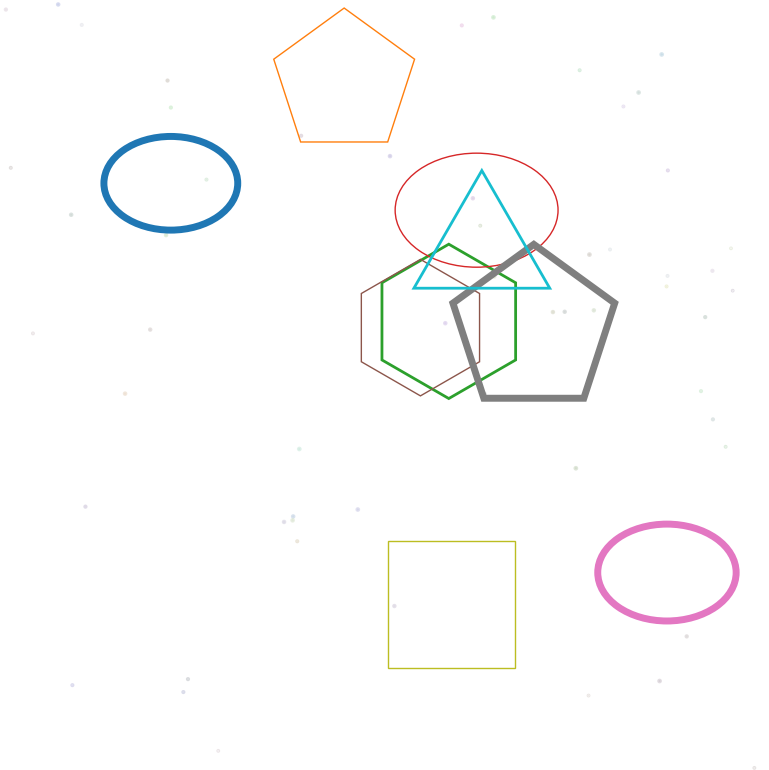[{"shape": "oval", "thickness": 2.5, "radius": 0.43, "center": [0.222, 0.762]}, {"shape": "pentagon", "thickness": 0.5, "radius": 0.48, "center": [0.447, 0.893]}, {"shape": "hexagon", "thickness": 1, "radius": 0.5, "center": [0.583, 0.583]}, {"shape": "oval", "thickness": 0.5, "radius": 0.53, "center": [0.619, 0.727]}, {"shape": "hexagon", "thickness": 0.5, "radius": 0.44, "center": [0.546, 0.575]}, {"shape": "oval", "thickness": 2.5, "radius": 0.45, "center": [0.866, 0.256]}, {"shape": "pentagon", "thickness": 2.5, "radius": 0.55, "center": [0.693, 0.572]}, {"shape": "square", "thickness": 0.5, "radius": 0.41, "center": [0.587, 0.214]}, {"shape": "triangle", "thickness": 1, "radius": 0.51, "center": [0.626, 0.677]}]